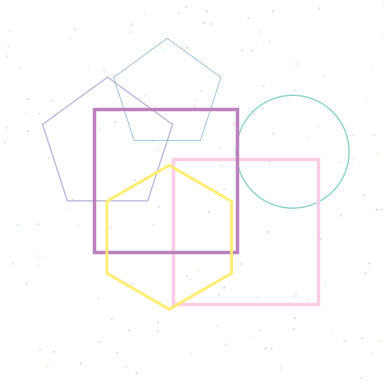[{"shape": "circle", "thickness": 1, "radius": 0.73, "center": [0.76, 0.606]}, {"shape": "pentagon", "thickness": 1, "radius": 0.89, "center": [0.279, 0.622]}, {"shape": "pentagon", "thickness": 0.5, "radius": 0.73, "center": [0.434, 0.754]}, {"shape": "square", "thickness": 2.5, "radius": 0.94, "center": [0.638, 0.399]}, {"shape": "square", "thickness": 2.5, "radius": 0.93, "center": [0.429, 0.53]}, {"shape": "hexagon", "thickness": 2, "radius": 0.93, "center": [0.44, 0.384]}]